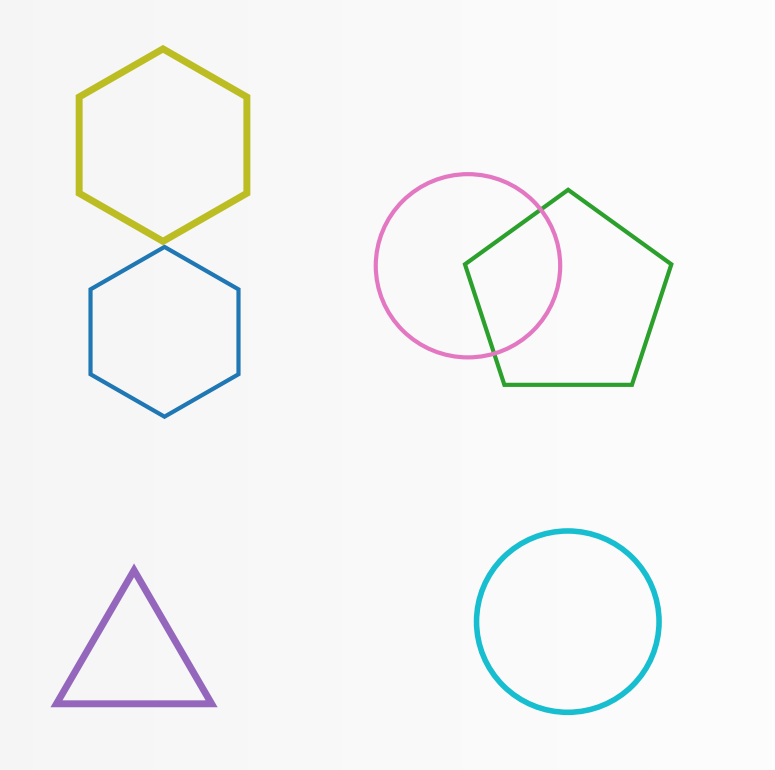[{"shape": "hexagon", "thickness": 1.5, "radius": 0.55, "center": [0.212, 0.569]}, {"shape": "pentagon", "thickness": 1.5, "radius": 0.7, "center": [0.733, 0.613]}, {"shape": "triangle", "thickness": 2.5, "radius": 0.58, "center": [0.173, 0.144]}, {"shape": "circle", "thickness": 1.5, "radius": 0.59, "center": [0.604, 0.655]}, {"shape": "hexagon", "thickness": 2.5, "radius": 0.62, "center": [0.21, 0.812]}, {"shape": "circle", "thickness": 2, "radius": 0.59, "center": [0.733, 0.193]}]